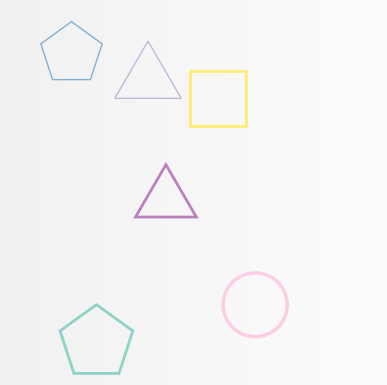[{"shape": "pentagon", "thickness": 2, "radius": 0.49, "center": [0.249, 0.11]}, {"shape": "triangle", "thickness": 1, "radius": 0.49, "center": [0.382, 0.794]}, {"shape": "pentagon", "thickness": 1, "radius": 0.42, "center": [0.184, 0.86]}, {"shape": "circle", "thickness": 2.5, "radius": 0.41, "center": [0.659, 0.208]}, {"shape": "triangle", "thickness": 2, "radius": 0.45, "center": [0.428, 0.482]}, {"shape": "square", "thickness": 2, "radius": 0.36, "center": [0.563, 0.744]}]